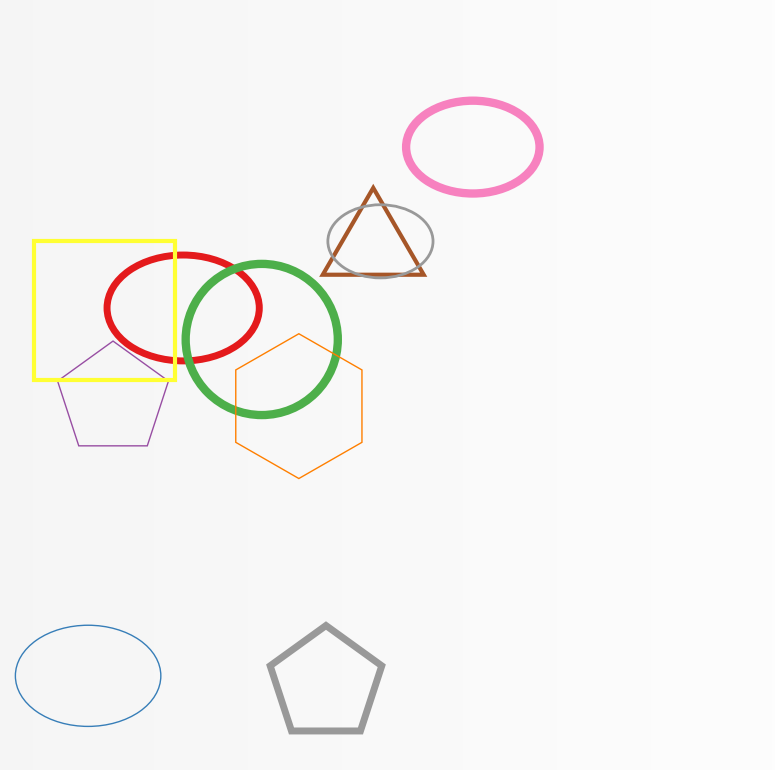[{"shape": "oval", "thickness": 2.5, "radius": 0.49, "center": [0.236, 0.6]}, {"shape": "oval", "thickness": 0.5, "radius": 0.47, "center": [0.114, 0.122]}, {"shape": "circle", "thickness": 3, "radius": 0.49, "center": [0.338, 0.559]}, {"shape": "pentagon", "thickness": 0.5, "radius": 0.38, "center": [0.146, 0.482]}, {"shape": "hexagon", "thickness": 0.5, "radius": 0.47, "center": [0.386, 0.473]}, {"shape": "square", "thickness": 1.5, "radius": 0.45, "center": [0.135, 0.597]}, {"shape": "triangle", "thickness": 1.5, "radius": 0.38, "center": [0.482, 0.681]}, {"shape": "oval", "thickness": 3, "radius": 0.43, "center": [0.61, 0.809]}, {"shape": "pentagon", "thickness": 2.5, "radius": 0.38, "center": [0.421, 0.112]}, {"shape": "oval", "thickness": 1, "radius": 0.34, "center": [0.491, 0.687]}]